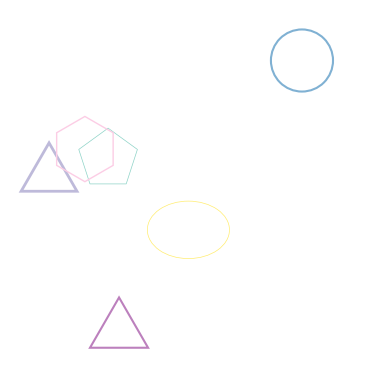[{"shape": "pentagon", "thickness": 0.5, "radius": 0.4, "center": [0.281, 0.587]}, {"shape": "triangle", "thickness": 2, "radius": 0.42, "center": [0.127, 0.545]}, {"shape": "circle", "thickness": 1.5, "radius": 0.4, "center": [0.784, 0.843]}, {"shape": "hexagon", "thickness": 1, "radius": 0.42, "center": [0.221, 0.613]}, {"shape": "triangle", "thickness": 1.5, "radius": 0.44, "center": [0.309, 0.14]}, {"shape": "oval", "thickness": 0.5, "radius": 0.53, "center": [0.489, 0.403]}]